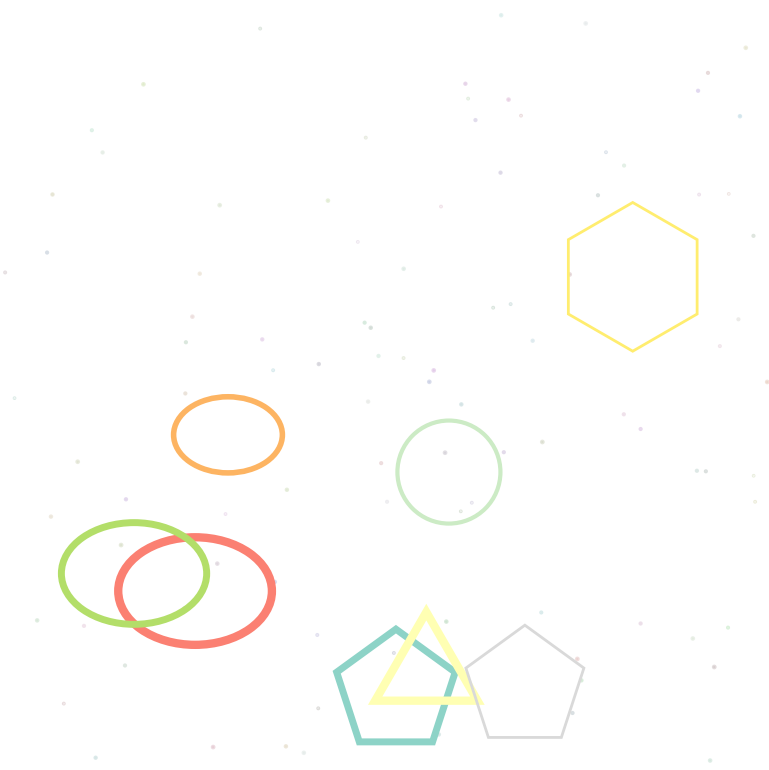[{"shape": "pentagon", "thickness": 2.5, "radius": 0.4, "center": [0.514, 0.102]}, {"shape": "triangle", "thickness": 3, "radius": 0.38, "center": [0.554, 0.128]}, {"shape": "oval", "thickness": 3, "radius": 0.5, "center": [0.253, 0.232]}, {"shape": "oval", "thickness": 2, "radius": 0.35, "center": [0.296, 0.435]}, {"shape": "oval", "thickness": 2.5, "radius": 0.47, "center": [0.174, 0.255]}, {"shape": "pentagon", "thickness": 1, "radius": 0.4, "center": [0.682, 0.107]}, {"shape": "circle", "thickness": 1.5, "radius": 0.33, "center": [0.583, 0.387]}, {"shape": "hexagon", "thickness": 1, "radius": 0.48, "center": [0.822, 0.64]}]